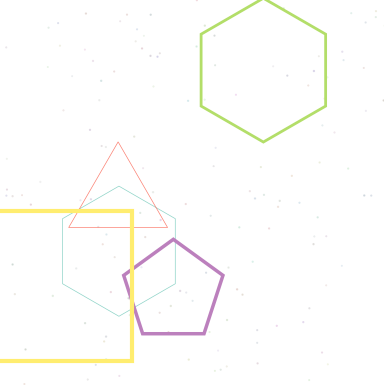[{"shape": "hexagon", "thickness": 0.5, "radius": 0.85, "center": [0.309, 0.348]}, {"shape": "triangle", "thickness": 0.5, "radius": 0.74, "center": [0.307, 0.483]}, {"shape": "hexagon", "thickness": 2, "radius": 0.93, "center": [0.684, 0.818]}, {"shape": "pentagon", "thickness": 2.5, "radius": 0.68, "center": [0.45, 0.243]}, {"shape": "square", "thickness": 3, "radius": 0.97, "center": [0.15, 0.257]}]